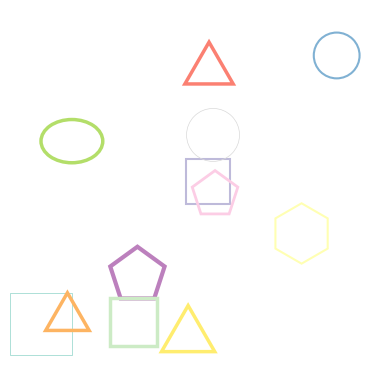[{"shape": "square", "thickness": 0.5, "radius": 0.4, "center": [0.107, 0.159]}, {"shape": "hexagon", "thickness": 1.5, "radius": 0.39, "center": [0.783, 0.394]}, {"shape": "square", "thickness": 1.5, "radius": 0.29, "center": [0.541, 0.528]}, {"shape": "triangle", "thickness": 2.5, "radius": 0.36, "center": [0.543, 0.818]}, {"shape": "circle", "thickness": 1.5, "radius": 0.3, "center": [0.874, 0.856]}, {"shape": "triangle", "thickness": 2.5, "radius": 0.33, "center": [0.175, 0.174]}, {"shape": "oval", "thickness": 2.5, "radius": 0.4, "center": [0.187, 0.633]}, {"shape": "pentagon", "thickness": 2, "radius": 0.31, "center": [0.559, 0.495]}, {"shape": "circle", "thickness": 0.5, "radius": 0.34, "center": [0.553, 0.65]}, {"shape": "pentagon", "thickness": 3, "radius": 0.37, "center": [0.357, 0.285]}, {"shape": "square", "thickness": 2.5, "radius": 0.31, "center": [0.347, 0.164]}, {"shape": "triangle", "thickness": 2.5, "radius": 0.4, "center": [0.489, 0.127]}]